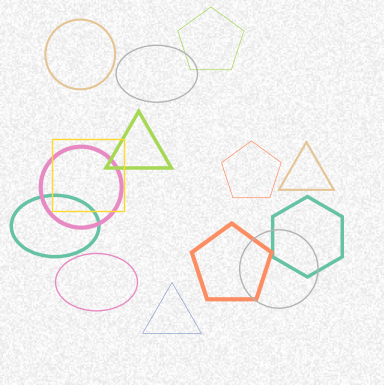[{"shape": "hexagon", "thickness": 2.5, "radius": 0.52, "center": [0.799, 0.385]}, {"shape": "oval", "thickness": 2.5, "radius": 0.57, "center": [0.143, 0.413]}, {"shape": "pentagon", "thickness": 0.5, "radius": 0.41, "center": [0.653, 0.552]}, {"shape": "pentagon", "thickness": 3, "radius": 0.54, "center": [0.602, 0.311]}, {"shape": "triangle", "thickness": 0.5, "radius": 0.44, "center": [0.447, 0.178]}, {"shape": "circle", "thickness": 3, "radius": 0.53, "center": [0.211, 0.514]}, {"shape": "oval", "thickness": 1, "radius": 0.53, "center": [0.251, 0.267]}, {"shape": "pentagon", "thickness": 0.5, "radius": 0.45, "center": [0.548, 0.892]}, {"shape": "triangle", "thickness": 2.5, "radius": 0.49, "center": [0.36, 0.613]}, {"shape": "square", "thickness": 1, "radius": 0.47, "center": [0.228, 0.546]}, {"shape": "circle", "thickness": 1.5, "radius": 0.45, "center": [0.208, 0.859]}, {"shape": "triangle", "thickness": 1.5, "radius": 0.41, "center": [0.796, 0.548]}, {"shape": "circle", "thickness": 1, "radius": 0.51, "center": [0.724, 0.301]}, {"shape": "oval", "thickness": 1, "radius": 0.53, "center": [0.407, 0.808]}]